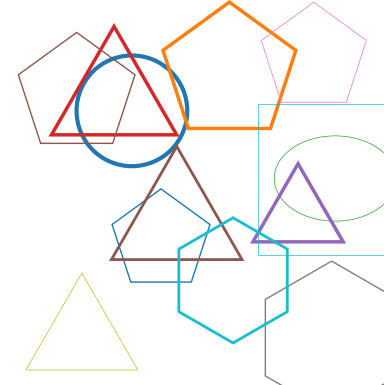[{"shape": "circle", "thickness": 3, "radius": 0.72, "center": [0.343, 0.712]}, {"shape": "pentagon", "thickness": 1, "radius": 0.67, "center": [0.418, 0.376]}, {"shape": "pentagon", "thickness": 2.5, "radius": 0.91, "center": [0.596, 0.813]}, {"shape": "oval", "thickness": 0.5, "radius": 0.79, "center": [0.871, 0.536]}, {"shape": "triangle", "thickness": 2.5, "radius": 0.94, "center": [0.296, 0.744]}, {"shape": "triangle", "thickness": 2.5, "radius": 0.68, "center": [0.774, 0.439]}, {"shape": "pentagon", "thickness": 1, "radius": 0.8, "center": [0.199, 0.756]}, {"shape": "triangle", "thickness": 2, "radius": 0.98, "center": [0.459, 0.424]}, {"shape": "pentagon", "thickness": 0.5, "radius": 0.72, "center": [0.815, 0.851]}, {"shape": "hexagon", "thickness": 1, "radius": 0.99, "center": [0.861, 0.123]}, {"shape": "triangle", "thickness": 0.5, "radius": 0.84, "center": [0.213, 0.123]}, {"shape": "square", "thickness": 0.5, "radius": 0.98, "center": [0.866, 0.533]}, {"shape": "hexagon", "thickness": 2, "radius": 0.81, "center": [0.605, 0.272]}]